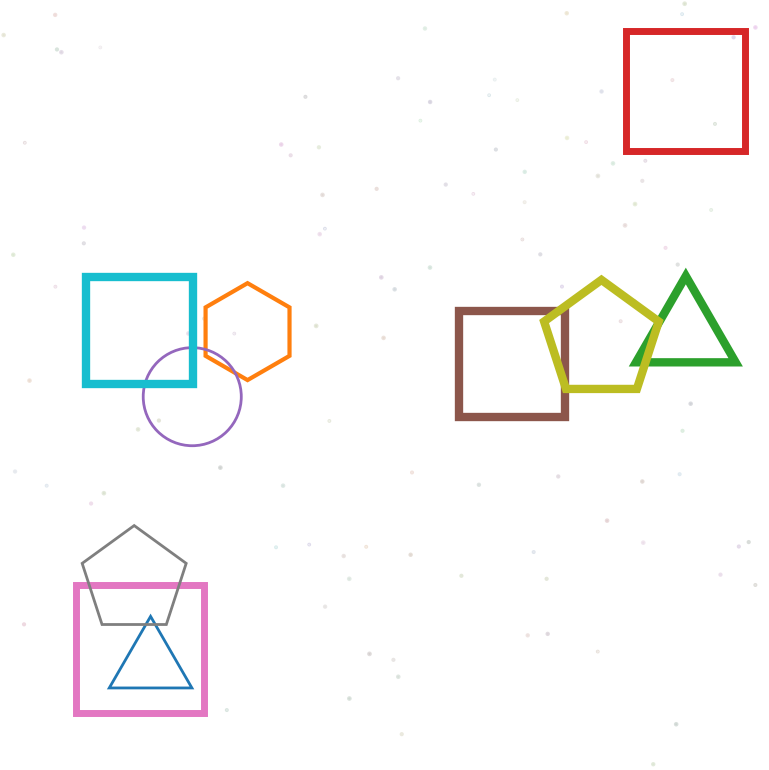[{"shape": "triangle", "thickness": 1, "radius": 0.31, "center": [0.196, 0.138]}, {"shape": "hexagon", "thickness": 1.5, "radius": 0.31, "center": [0.321, 0.569]}, {"shape": "triangle", "thickness": 3, "radius": 0.37, "center": [0.891, 0.567]}, {"shape": "square", "thickness": 2.5, "radius": 0.39, "center": [0.89, 0.882]}, {"shape": "circle", "thickness": 1, "radius": 0.32, "center": [0.25, 0.485]}, {"shape": "square", "thickness": 3, "radius": 0.34, "center": [0.665, 0.527]}, {"shape": "square", "thickness": 2.5, "radius": 0.41, "center": [0.182, 0.157]}, {"shape": "pentagon", "thickness": 1, "radius": 0.36, "center": [0.174, 0.246]}, {"shape": "pentagon", "thickness": 3, "radius": 0.39, "center": [0.781, 0.558]}, {"shape": "square", "thickness": 3, "radius": 0.35, "center": [0.181, 0.57]}]